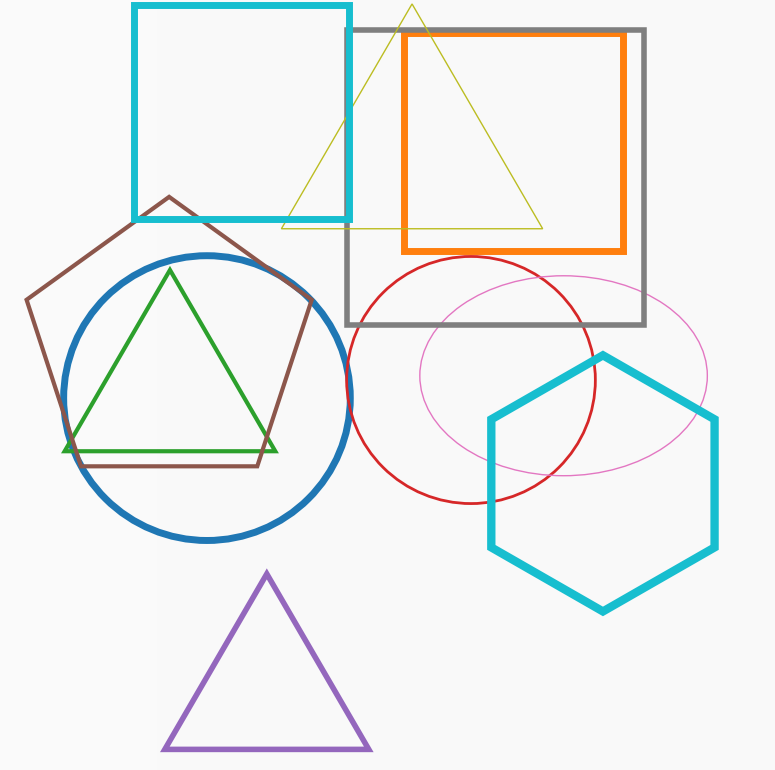[{"shape": "circle", "thickness": 2.5, "radius": 0.92, "center": [0.267, 0.483]}, {"shape": "square", "thickness": 2.5, "radius": 0.71, "center": [0.663, 0.816]}, {"shape": "triangle", "thickness": 1.5, "radius": 0.78, "center": [0.219, 0.492]}, {"shape": "circle", "thickness": 1, "radius": 0.8, "center": [0.608, 0.506]}, {"shape": "triangle", "thickness": 2, "radius": 0.76, "center": [0.344, 0.103]}, {"shape": "pentagon", "thickness": 1.5, "radius": 0.97, "center": [0.218, 0.551]}, {"shape": "oval", "thickness": 0.5, "radius": 0.93, "center": [0.727, 0.512]}, {"shape": "square", "thickness": 2, "radius": 0.96, "center": [0.64, 0.77]}, {"shape": "triangle", "thickness": 0.5, "radius": 0.97, "center": [0.532, 0.8]}, {"shape": "hexagon", "thickness": 3, "radius": 0.83, "center": [0.778, 0.372]}, {"shape": "square", "thickness": 2.5, "radius": 0.7, "center": [0.311, 0.855]}]